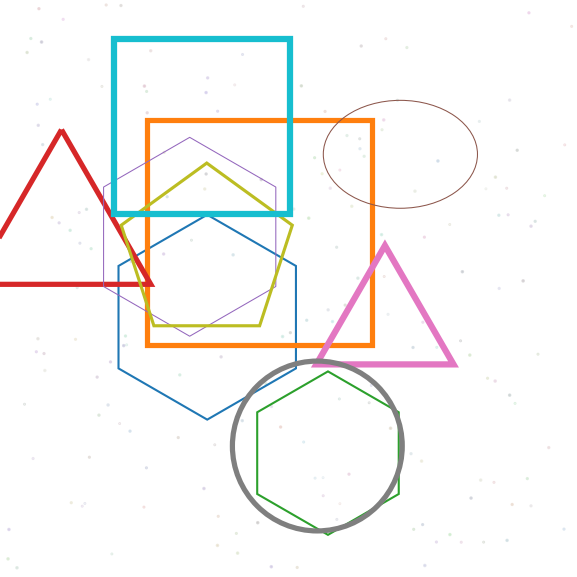[{"shape": "hexagon", "thickness": 1, "radius": 0.89, "center": [0.359, 0.45]}, {"shape": "square", "thickness": 2.5, "radius": 0.97, "center": [0.45, 0.596]}, {"shape": "hexagon", "thickness": 1, "radius": 0.71, "center": [0.568, 0.214]}, {"shape": "triangle", "thickness": 2.5, "radius": 0.89, "center": [0.106, 0.596]}, {"shape": "hexagon", "thickness": 0.5, "radius": 0.86, "center": [0.328, 0.589]}, {"shape": "oval", "thickness": 0.5, "radius": 0.67, "center": [0.693, 0.732]}, {"shape": "triangle", "thickness": 3, "radius": 0.69, "center": [0.667, 0.437]}, {"shape": "circle", "thickness": 2.5, "radius": 0.74, "center": [0.549, 0.227]}, {"shape": "pentagon", "thickness": 1.5, "radius": 0.78, "center": [0.358, 0.561]}, {"shape": "square", "thickness": 3, "radius": 0.76, "center": [0.35, 0.78]}]